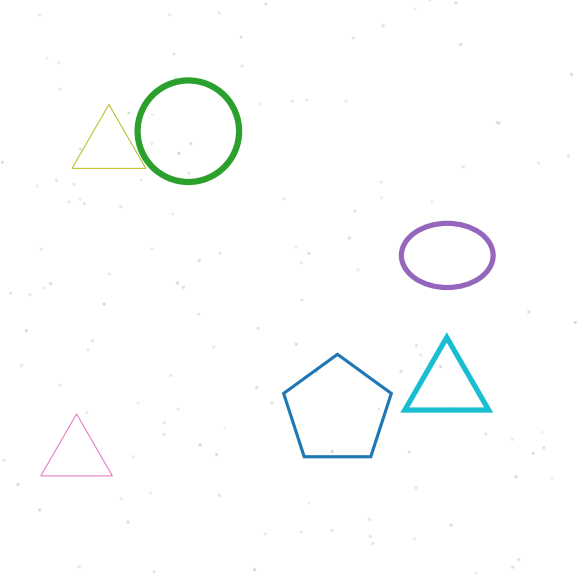[{"shape": "pentagon", "thickness": 1.5, "radius": 0.49, "center": [0.584, 0.288]}, {"shape": "circle", "thickness": 3, "radius": 0.44, "center": [0.326, 0.772]}, {"shape": "oval", "thickness": 2.5, "radius": 0.4, "center": [0.774, 0.557]}, {"shape": "triangle", "thickness": 0.5, "radius": 0.36, "center": [0.133, 0.211]}, {"shape": "triangle", "thickness": 0.5, "radius": 0.37, "center": [0.189, 0.744]}, {"shape": "triangle", "thickness": 2.5, "radius": 0.42, "center": [0.774, 0.331]}]